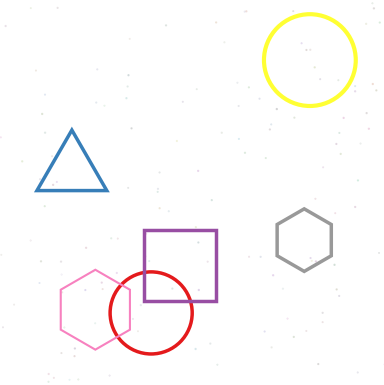[{"shape": "circle", "thickness": 2.5, "radius": 0.53, "center": [0.393, 0.187]}, {"shape": "triangle", "thickness": 2.5, "radius": 0.52, "center": [0.187, 0.557]}, {"shape": "square", "thickness": 2.5, "radius": 0.46, "center": [0.468, 0.311]}, {"shape": "circle", "thickness": 3, "radius": 0.6, "center": [0.805, 0.844]}, {"shape": "hexagon", "thickness": 1.5, "radius": 0.52, "center": [0.248, 0.196]}, {"shape": "hexagon", "thickness": 2.5, "radius": 0.41, "center": [0.79, 0.376]}]